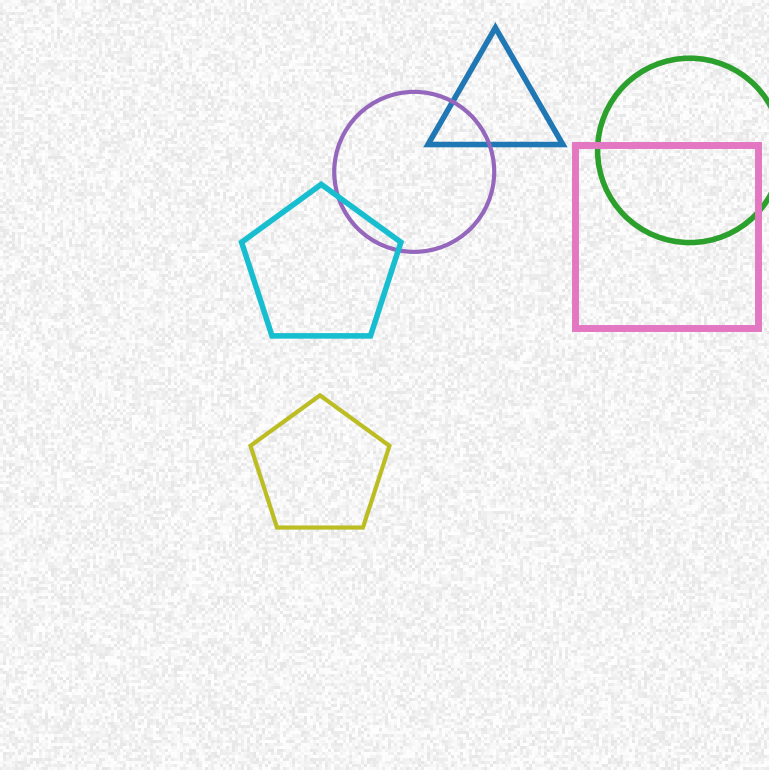[{"shape": "triangle", "thickness": 2, "radius": 0.51, "center": [0.643, 0.863]}, {"shape": "circle", "thickness": 2, "radius": 0.6, "center": [0.896, 0.805]}, {"shape": "circle", "thickness": 1.5, "radius": 0.52, "center": [0.538, 0.777]}, {"shape": "square", "thickness": 2.5, "radius": 0.59, "center": [0.866, 0.693]}, {"shape": "pentagon", "thickness": 1.5, "radius": 0.47, "center": [0.416, 0.392]}, {"shape": "pentagon", "thickness": 2, "radius": 0.54, "center": [0.417, 0.652]}]